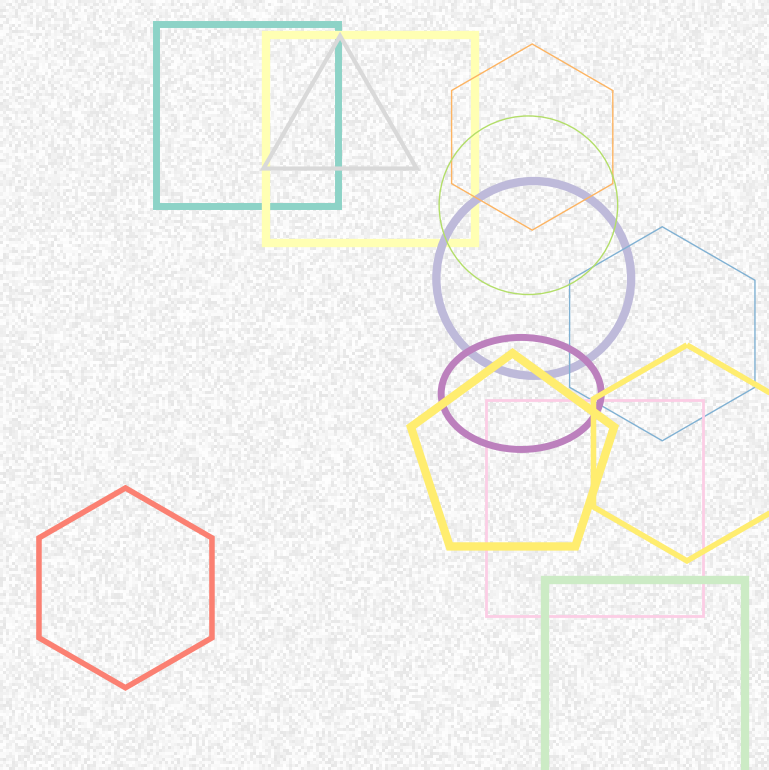[{"shape": "square", "thickness": 2.5, "radius": 0.59, "center": [0.321, 0.851]}, {"shape": "square", "thickness": 3, "radius": 0.68, "center": [0.481, 0.819]}, {"shape": "circle", "thickness": 3, "radius": 0.63, "center": [0.693, 0.638]}, {"shape": "hexagon", "thickness": 2, "radius": 0.65, "center": [0.163, 0.237]}, {"shape": "hexagon", "thickness": 0.5, "radius": 0.69, "center": [0.86, 0.567]}, {"shape": "hexagon", "thickness": 0.5, "radius": 0.6, "center": [0.691, 0.822]}, {"shape": "circle", "thickness": 0.5, "radius": 0.58, "center": [0.686, 0.733]}, {"shape": "square", "thickness": 1, "radius": 0.7, "center": [0.772, 0.34]}, {"shape": "triangle", "thickness": 1.5, "radius": 0.57, "center": [0.442, 0.839]}, {"shape": "oval", "thickness": 2.5, "radius": 0.52, "center": [0.677, 0.489]}, {"shape": "square", "thickness": 3, "radius": 0.65, "center": [0.837, 0.116]}, {"shape": "pentagon", "thickness": 3, "radius": 0.69, "center": [0.666, 0.403]}, {"shape": "hexagon", "thickness": 2, "radius": 0.7, "center": [0.892, 0.412]}]